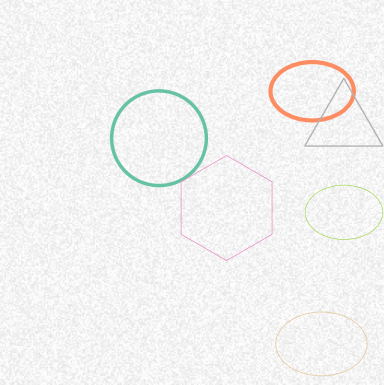[{"shape": "circle", "thickness": 2.5, "radius": 0.61, "center": [0.413, 0.641]}, {"shape": "oval", "thickness": 3, "radius": 0.54, "center": [0.811, 0.763]}, {"shape": "hexagon", "thickness": 0.5, "radius": 0.68, "center": [0.589, 0.46]}, {"shape": "oval", "thickness": 0.5, "radius": 0.5, "center": [0.894, 0.448]}, {"shape": "oval", "thickness": 0.5, "radius": 0.59, "center": [0.835, 0.107]}, {"shape": "triangle", "thickness": 1, "radius": 0.59, "center": [0.893, 0.679]}]